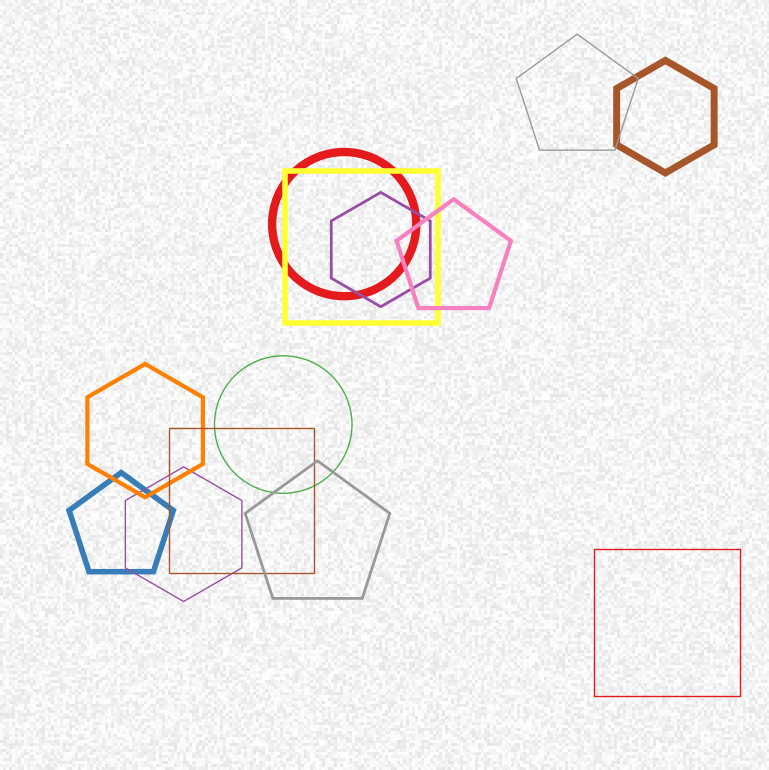[{"shape": "circle", "thickness": 3, "radius": 0.47, "center": [0.447, 0.709]}, {"shape": "square", "thickness": 0.5, "radius": 0.47, "center": [0.866, 0.191]}, {"shape": "pentagon", "thickness": 2, "radius": 0.36, "center": [0.157, 0.315]}, {"shape": "circle", "thickness": 0.5, "radius": 0.45, "center": [0.368, 0.449]}, {"shape": "hexagon", "thickness": 1, "radius": 0.37, "center": [0.494, 0.676]}, {"shape": "hexagon", "thickness": 0.5, "radius": 0.44, "center": [0.238, 0.306]}, {"shape": "hexagon", "thickness": 1.5, "radius": 0.43, "center": [0.188, 0.441]}, {"shape": "square", "thickness": 2, "radius": 0.5, "center": [0.469, 0.679]}, {"shape": "hexagon", "thickness": 2.5, "radius": 0.37, "center": [0.864, 0.848]}, {"shape": "square", "thickness": 0.5, "radius": 0.47, "center": [0.313, 0.35]}, {"shape": "pentagon", "thickness": 1.5, "radius": 0.39, "center": [0.589, 0.663]}, {"shape": "pentagon", "thickness": 1, "radius": 0.49, "center": [0.412, 0.303]}, {"shape": "pentagon", "thickness": 0.5, "radius": 0.42, "center": [0.75, 0.872]}]